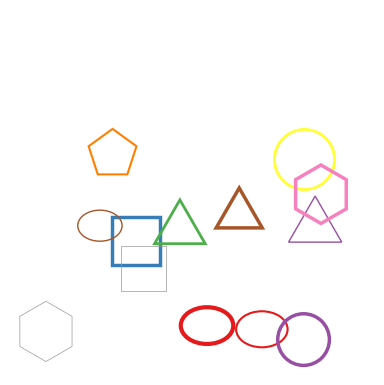[{"shape": "oval", "thickness": 1.5, "radius": 0.33, "center": [0.68, 0.145]}, {"shape": "oval", "thickness": 3, "radius": 0.34, "center": [0.538, 0.154]}, {"shape": "square", "thickness": 2.5, "radius": 0.31, "center": [0.353, 0.374]}, {"shape": "triangle", "thickness": 2, "radius": 0.38, "center": [0.467, 0.405]}, {"shape": "circle", "thickness": 2.5, "radius": 0.34, "center": [0.788, 0.118]}, {"shape": "triangle", "thickness": 1, "radius": 0.4, "center": [0.819, 0.411]}, {"shape": "pentagon", "thickness": 1.5, "radius": 0.33, "center": [0.292, 0.6]}, {"shape": "circle", "thickness": 2, "radius": 0.39, "center": [0.791, 0.586]}, {"shape": "triangle", "thickness": 2.5, "radius": 0.35, "center": [0.621, 0.443]}, {"shape": "oval", "thickness": 1, "radius": 0.29, "center": [0.26, 0.414]}, {"shape": "hexagon", "thickness": 2.5, "radius": 0.38, "center": [0.834, 0.495]}, {"shape": "hexagon", "thickness": 0.5, "radius": 0.39, "center": [0.119, 0.139]}, {"shape": "square", "thickness": 0.5, "radius": 0.3, "center": [0.373, 0.302]}]